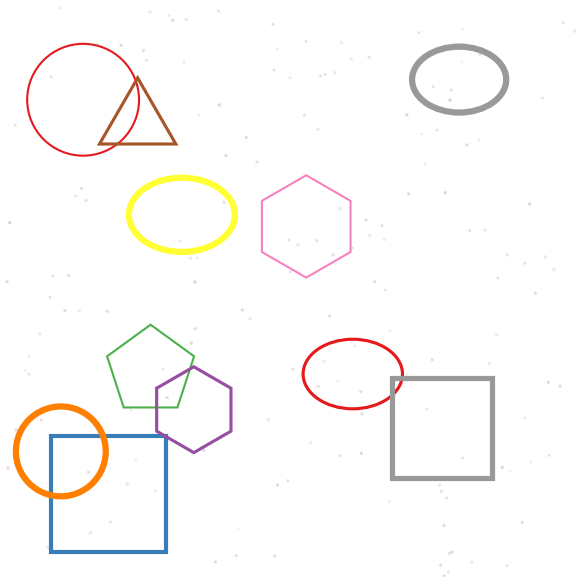[{"shape": "circle", "thickness": 1, "radius": 0.48, "center": [0.144, 0.826]}, {"shape": "oval", "thickness": 1.5, "radius": 0.43, "center": [0.611, 0.351]}, {"shape": "square", "thickness": 2, "radius": 0.5, "center": [0.188, 0.144]}, {"shape": "pentagon", "thickness": 1, "radius": 0.4, "center": [0.261, 0.358]}, {"shape": "hexagon", "thickness": 1.5, "radius": 0.37, "center": [0.336, 0.29]}, {"shape": "circle", "thickness": 3, "radius": 0.39, "center": [0.105, 0.218]}, {"shape": "oval", "thickness": 3, "radius": 0.46, "center": [0.315, 0.627]}, {"shape": "triangle", "thickness": 1.5, "radius": 0.38, "center": [0.238, 0.788]}, {"shape": "hexagon", "thickness": 1, "radius": 0.44, "center": [0.53, 0.607]}, {"shape": "oval", "thickness": 3, "radius": 0.41, "center": [0.795, 0.861]}, {"shape": "square", "thickness": 2.5, "radius": 0.43, "center": [0.765, 0.258]}]